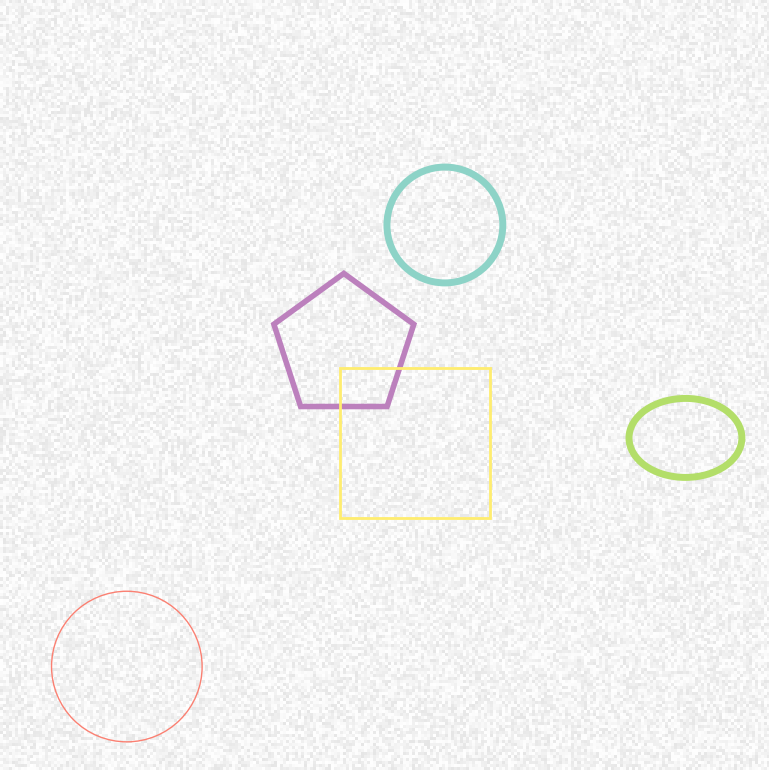[{"shape": "circle", "thickness": 2.5, "radius": 0.38, "center": [0.578, 0.708]}, {"shape": "circle", "thickness": 0.5, "radius": 0.49, "center": [0.165, 0.134]}, {"shape": "oval", "thickness": 2.5, "radius": 0.37, "center": [0.89, 0.431]}, {"shape": "pentagon", "thickness": 2, "radius": 0.48, "center": [0.447, 0.549]}, {"shape": "square", "thickness": 1, "radius": 0.49, "center": [0.539, 0.425]}]